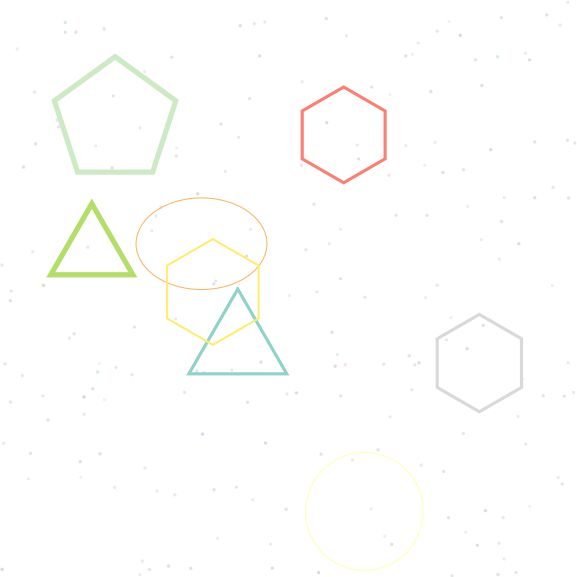[{"shape": "triangle", "thickness": 1.5, "radius": 0.49, "center": [0.412, 0.401]}, {"shape": "circle", "thickness": 0.5, "radius": 0.51, "center": [0.631, 0.114]}, {"shape": "hexagon", "thickness": 1.5, "radius": 0.41, "center": [0.595, 0.766]}, {"shape": "oval", "thickness": 0.5, "radius": 0.57, "center": [0.349, 0.577]}, {"shape": "triangle", "thickness": 2.5, "radius": 0.41, "center": [0.159, 0.564]}, {"shape": "hexagon", "thickness": 1.5, "radius": 0.42, "center": [0.83, 0.37]}, {"shape": "pentagon", "thickness": 2.5, "radius": 0.55, "center": [0.199, 0.79]}, {"shape": "hexagon", "thickness": 1, "radius": 0.46, "center": [0.369, 0.494]}]